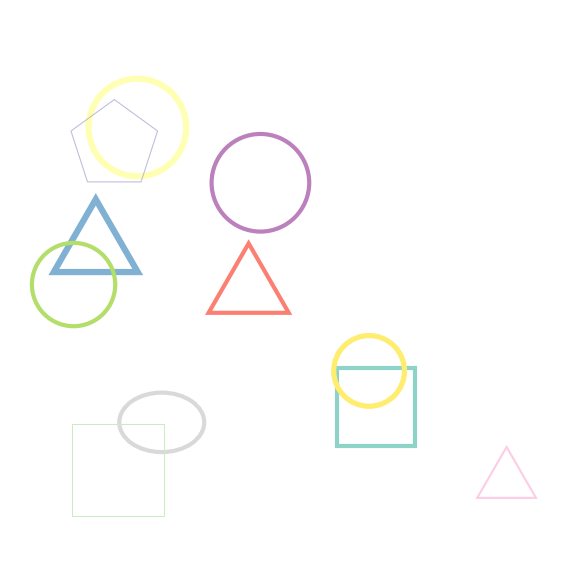[{"shape": "square", "thickness": 2, "radius": 0.34, "center": [0.651, 0.294]}, {"shape": "circle", "thickness": 3, "radius": 0.42, "center": [0.238, 0.778]}, {"shape": "pentagon", "thickness": 0.5, "radius": 0.39, "center": [0.198, 0.748]}, {"shape": "triangle", "thickness": 2, "radius": 0.4, "center": [0.431, 0.498]}, {"shape": "triangle", "thickness": 3, "radius": 0.42, "center": [0.166, 0.57]}, {"shape": "circle", "thickness": 2, "radius": 0.36, "center": [0.127, 0.506]}, {"shape": "triangle", "thickness": 1, "radius": 0.29, "center": [0.877, 0.166]}, {"shape": "oval", "thickness": 2, "radius": 0.37, "center": [0.28, 0.268]}, {"shape": "circle", "thickness": 2, "radius": 0.42, "center": [0.451, 0.683]}, {"shape": "square", "thickness": 0.5, "radius": 0.4, "center": [0.204, 0.186]}, {"shape": "circle", "thickness": 2.5, "radius": 0.31, "center": [0.639, 0.357]}]